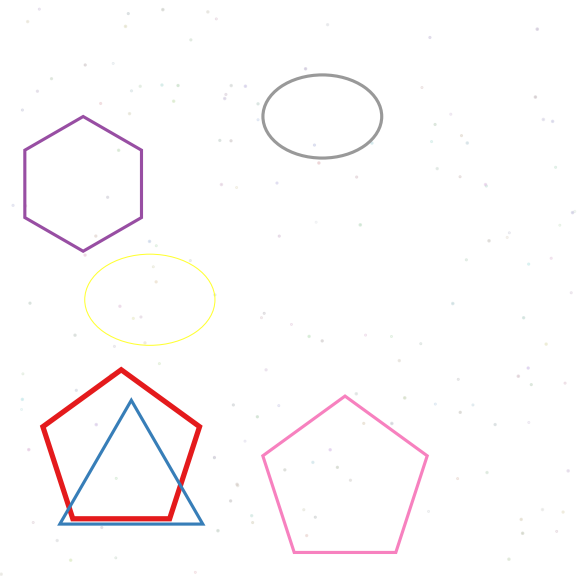[{"shape": "pentagon", "thickness": 2.5, "radius": 0.71, "center": [0.21, 0.216]}, {"shape": "triangle", "thickness": 1.5, "radius": 0.71, "center": [0.227, 0.163]}, {"shape": "hexagon", "thickness": 1.5, "radius": 0.58, "center": [0.144, 0.681]}, {"shape": "oval", "thickness": 0.5, "radius": 0.56, "center": [0.259, 0.48]}, {"shape": "pentagon", "thickness": 1.5, "radius": 0.75, "center": [0.597, 0.164]}, {"shape": "oval", "thickness": 1.5, "radius": 0.51, "center": [0.558, 0.797]}]